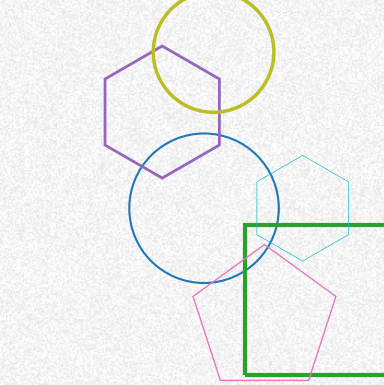[{"shape": "circle", "thickness": 1.5, "radius": 0.97, "center": [0.53, 0.459]}, {"shape": "square", "thickness": 3, "radius": 0.97, "center": [0.831, 0.22]}, {"shape": "hexagon", "thickness": 2, "radius": 0.86, "center": [0.421, 0.709]}, {"shape": "pentagon", "thickness": 1, "radius": 0.98, "center": [0.687, 0.17]}, {"shape": "circle", "thickness": 2.5, "radius": 0.78, "center": [0.555, 0.865]}, {"shape": "hexagon", "thickness": 0.5, "radius": 0.69, "center": [0.786, 0.459]}]